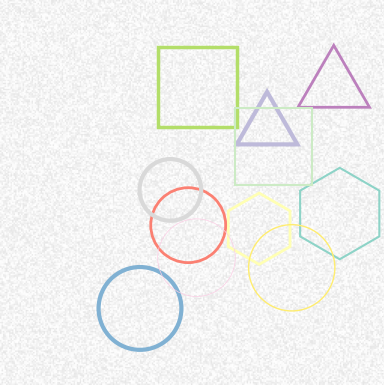[{"shape": "hexagon", "thickness": 1.5, "radius": 0.59, "center": [0.882, 0.445]}, {"shape": "hexagon", "thickness": 2, "radius": 0.46, "center": [0.673, 0.406]}, {"shape": "triangle", "thickness": 3, "radius": 0.45, "center": [0.694, 0.67]}, {"shape": "circle", "thickness": 2, "radius": 0.49, "center": [0.489, 0.415]}, {"shape": "circle", "thickness": 3, "radius": 0.54, "center": [0.364, 0.199]}, {"shape": "square", "thickness": 2.5, "radius": 0.52, "center": [0.513, 0.774]}, {"shape": "circle", "thickness": 0.5, "radius": 0.5, "center": [0.51, 0.331]}, {"shape": "circle", "thickness": 3, "radius": 0.4, "center": [0.442, 0.507]}, {"shape": "triangle", "thickness": 2, "radius": 0.54, "center": [0.867, 0.775]}, {"shape": "square", "thickness": 1.5, "radius": 0.5, "center": [0.711, 0.62]}, {"shape": "circle", "thickness": 1, "radius": 0.56, "center": [0.758, 0.304]}]